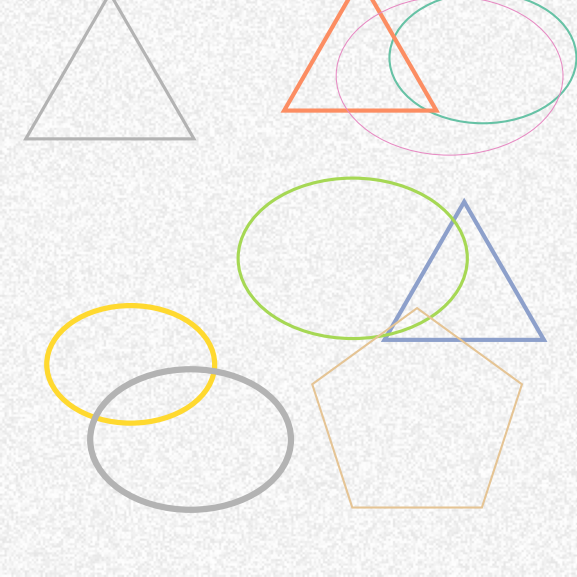[{"shape": "oval", "thickness": 1, "radius": 0.81, "center": [0.836, 0.899]}, {"shape": "triangle", "thickness": 2, "radius": 0.76, "center": [0.624, 0.884]}, {"shape": "triangle", "thickness": 2, "radius": 0.8, "center": [0.804, 0.49]}, {"shape": "oval", "thickness": 0.5, "radius": 0.98, "center": [0.779, 0.868]}, {"shape": "oval", "thickness": 1.5, "radius": 0.99, "center": [0.611, 0.552]}, {"shape": "oval", "thickness": 2.5, "radius": 0.73, "center": [0.226, 0.368]}, {"shape": "pentagon", "thickness": 1, "radius": 0.95, "center": [0.722, 0.275]}, {"shape": "oval", "thickness": 3, "radius": 0.87, "center": [0.33, 0.238]}, {"shape": "triangle", "thickness": 1.5, "radius": 0.84, "center": [0.19, 0.843]}]